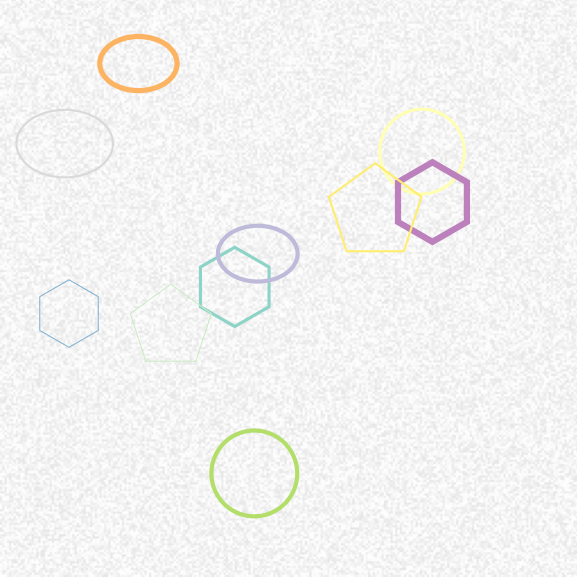[{"shape": "hexagon", "thickness": 1.5, "radius": 0.34, "center": [0.407, 0.502]}, {"shape": "circle", "thickness": 1.5, "radius": 0.37, "center": [0.731, 0.737]}, {"shape": "oval", "thickness": 2, "radius": 0.35, "center": [0.446, 0.56]}, {"shape": "hexagon", "thickness": 0.5, "radius": 0.29, "center": [0.119, 0.456]}, {"shape": "oval", "thickness": 2.5, "radius": 0.33, "center": [0.24, 0.889]}, {"shape": "circle", "thickness": 2, "radius": 0.37, "center": [0.44, 0.179]}, {"shape": "oval", "thickness": 1, "radius": 0.42, "center": [0.112, 0.751]}, {"shape": "hexagon", "thickness": 3, "radius": 0.34, "center": [0.749, 0.649]}, {"shape": "pentagon", "thickness": 0.5, "radius": 0.37, "center": [0.296, 0.433]}, {"shape": "pentagon", "thickness": 1, "radius": 0.42, "center": [0.65, 0.632]}]